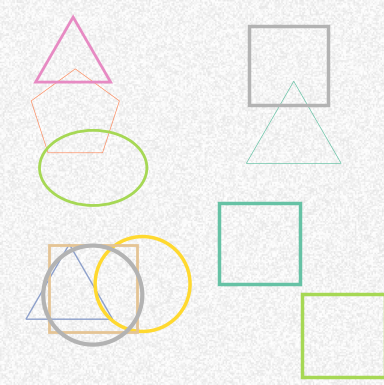[{"shape": "square", "thickness": 2.5, "radius": 0.53, "center": [0.674, 0.368]}, {"shape": "triangle", "thickness": 0.5, "radius": 0.71, "center": [0.763, 0.647]}, {"shape": "pentagon", "thickness": 0.5, "radius": 0.6, "center": [0.196, 0.701]}, {"shape": "triangle", "thickness": 1, "radius": 0.65, "center": [0.18, 0.236]}, {"shape": "triangle", "thickness": 2, "radius": 0.56, "center": [0.19, 0.843]}, {"shape": "square", "thickness": 2.5, "radius": 0.54, "center": [0.892, 0.129]}, {"shape": "oval", "thickness": 2, "radius": 0.7, "center": [0.242, 0.564]}, {"shape": "circle", "thickness": 2.5, "radius": 0.62, "center": [0.37, 0.262]}, {"shape": "square", "thickness": 2, "radius": 0.57, "center": [0.242, 0.25]}, {"shape": "circle", "thickness": 3, "radius": 0.64, "center": [0.241, 0.233]}, {"shape": "square", "thickness": 2.5, "radius": 0.51, "center": [0.749, 0.829]}]